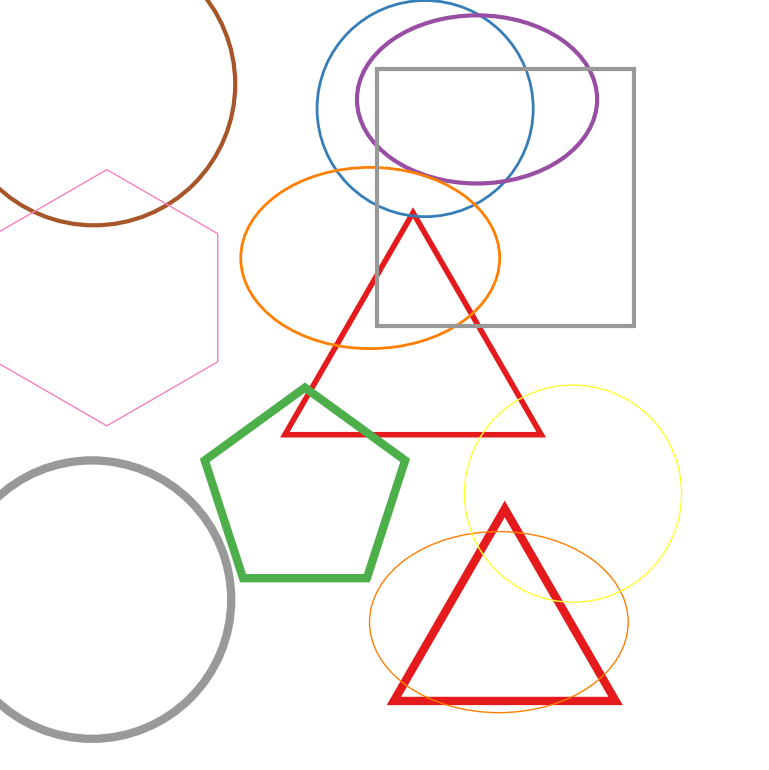[{"shape": "triangle", "thickness": 2, "radius": 0.96, "center": [0.536, 0.532]}, {"shape": "triangle", "thickness": 3, "radius": 0.83, "center": [0.656, 0.173]}, {"shape": "circle", "thickness": 1, "radius": 0.7, "center": [0.552, 0.859]}, {"shape": "pentagon", "thickness": 3, "radius": 0.68, "center": [0.396, 0.36]}, {"shape": "oval", "thickness": 1.5, "radius": 0.78, "center": [0.62, 0.871]}, {"shape": "oval", "thickness": 1, "radius": 0.84, "center": [0.481, 0.665]}, {"shape": "oval", "thickness": 0.5, "radius": 0.84, "center": [0.648, 0.192]}, {"shape": "circle", "thickness": 0.5, "radius": 0.71, "center": [0.744, 0.359]}, {"shape": "circle", "thickness": 1.5, "radius": 0.92, "center": [0.122, 0.891]}, {"shape": "hexagon", "thickness": 0.5, "radius": 0.83, "center": [0.139, 0.613]}, {"shape": "circle", "thickness": 3, "radius": 0.9, "center": [0.119, 0.221]}, {"shape": "square", "thickness": 1.5, "radius": 0.83, "center": [0.656, 0.744]}]